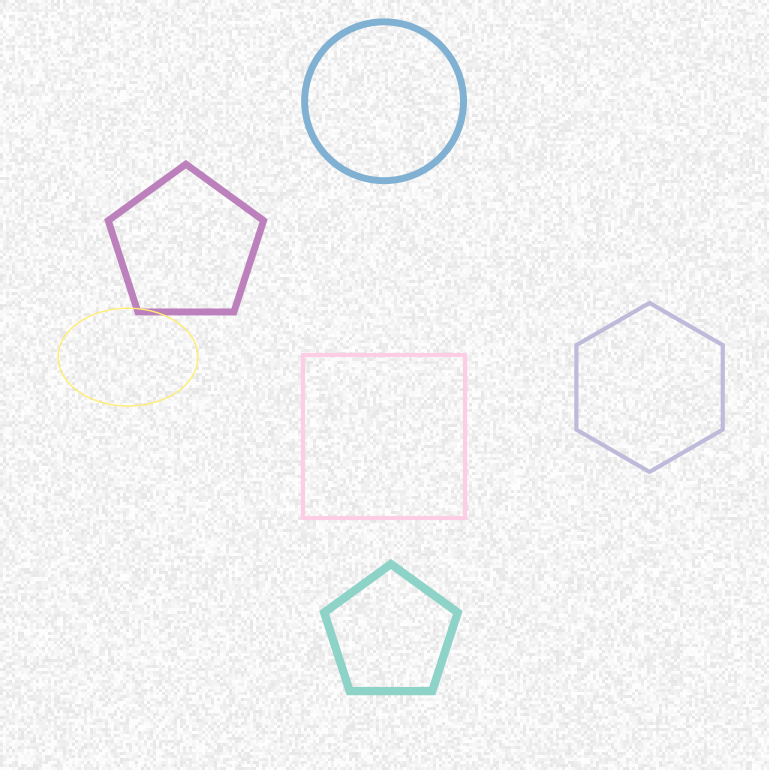[{"shape": "pentagon", "thickness": 3, "radius": 0.46, "center": [0.508, 0.176]}, {"shape": "hexagon", "thickness": 1.5, "radius": 0.55, "center": [0.844, 0.497]}, {"shape": "circle", "thickness": 2.5, "radius": 0.52, "center": [0.499, 0.869]}, {"shape": "square", "thickness": 1.5, "radius": 0.53, "center": [0.499, 0.433]}, {"shape": "pentagon", "thickness": 2.5, "radius": 0.53, "center": [0.241, 0.681]}, {"shape": "oval", "thickness": 0.5, "radius": 0.45, "center": [0.166, 0.536]}]